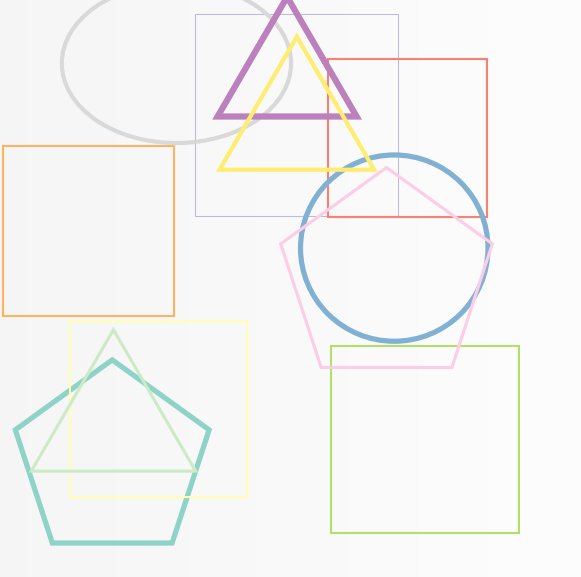[{"shape": "pentagon", "thickness": 2.5, "radius": 0.88, "center": [0.193, 0.201]}, {"shape": "square", "thickness": 1, "radius": 0.76, "center": [0.272, 0.291]}, {"shape": "square", "thickness": 0.5, "radius": 0.87, "center": [0.511, 0.8]}, {"shape": "square", "thickness": 1, "radius": 0.68, "center": [0.701, 0.76]}, {"shape": "circle", "thickness": 2.5, "radius": 0.81, "center": [0.678, 0.57]}, {"shape": "square", "thickness": 1, "radius": 0.74, "center": [0.153, 0.598]}, {"shape": "square", "thickness": 1, "radius": 0.81, "center": [0.731, 0.238]}, {"shape": "pentagon", "thickness": 1.5, "radius": 0.96, "center": [0.665, 0.518]}, {"shape": "oval", "thickness": 2, "radius": 0.99, "center": [0.304, 0.89]}, {"shape": "triangle", "thickness": 3, "radius": 0.69, "center": [0.494, 0.866]}, {"shape": "triangle", "thickness": 1.5, "radius": 0.82, "center": [0.195, 0.265]}, {"shape": "triangle", "thickness": 2, "radius": 0.77, "center": [0.511, 0.782]}]